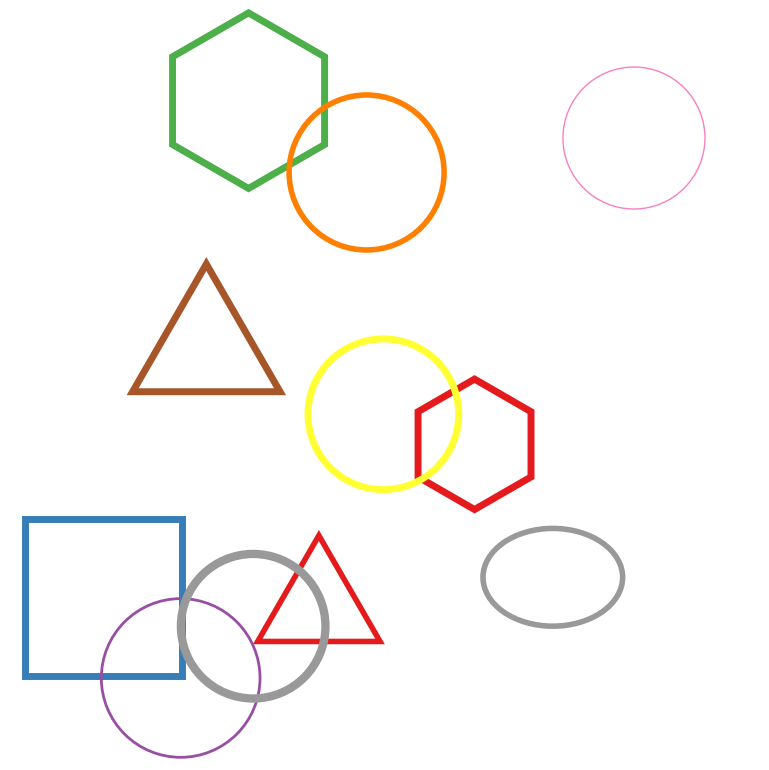[{"shape": "triangle", "thickness": 2, "radius": 0.46, "center": [0.414, 0.213]}, {"shape": "hexagon", "thickness": 2.5, "radius": 0.42, "center": [0.616, 0.423]}, {"shape": "square", "thickness": 2.5, "radius": 0.51, "center": [0.135, 0.225]}, {"shape": "hexagon", "thickness": 2.5, "radius": 0.57, "center": [0.323, 0.869]}, {"shape": "circle", "thickness": 1, "radius": 0.52, "center": [0.235, 0.12]}, {"shape": "circle", "thickness": 2, "radius": 0.5, "center": [0.476, 0.776]}, {"shape": "circle", "thickness": 2.5, "radius": 0.49, "center": [0.498, 0.462]}, {"shape": "triangle", "thickness": 2.5, "radius": 0.55, "center": [0.268, 0.547]}, {"shape": "circle", "thickness": 0.5, "radius": 0.46, "center": [0.823, 0.821]}, {"shape": "oval", "thickness": 2, "radius": 0.45, "center": [0.718, 0.25]}, {"shape": "circle", "thickness": 3, "radius": 0.47, "center": [0.329, 0.187]}]